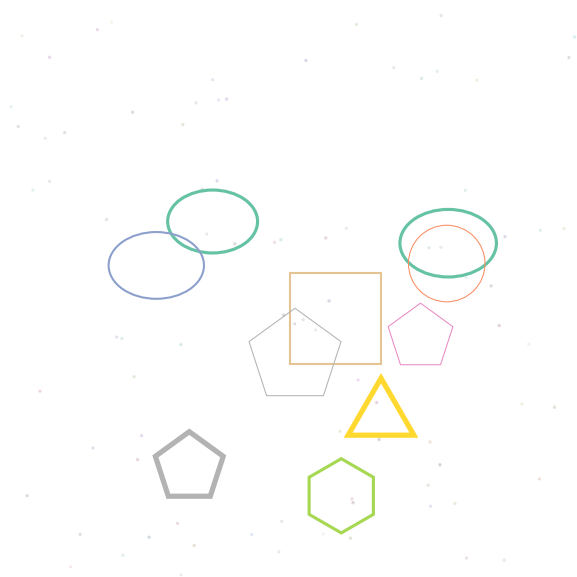[{"shape": "oval", "thickness": 1.5, "radius": 0.42, "center": [0.776, 0.578]}, {"shape": "oval", "thickness": 1.5, "radius": 0.39, "center": [0.368, 0.616]}, {"shape": "circle", "thickness": 0.5, "radius": 0.33, "center": [0.774, 0.543]}, {"shape": "oval", "thickness": 1, "radius": 0.41, "center": [0.271, 0.54]}, {"shape": "pentagon", "thickness": 0.5, "radius": 0.29, "center": [0.728, 0.415]}, {"shape": "hexagon", "thickness": 1.5, "radius": 0.32, "center": [0.591, 0.141]}, {"shape": "triangle", "thickness": 2.5, "radius": 0.33, "center": [0.66, 0.278]}, {"shape": "square", "thickness": 1, "radius": 0.39, "center": [0.58, 0.447]}, {"shape": "pentagon", "thickness": 2.5, "radius": 0.31, "center": [0.328, 0.19]}, {"shape": "pentagon", "thickness": 0.5, "radius": 0.42, "center": [0.511, 0.382]}]